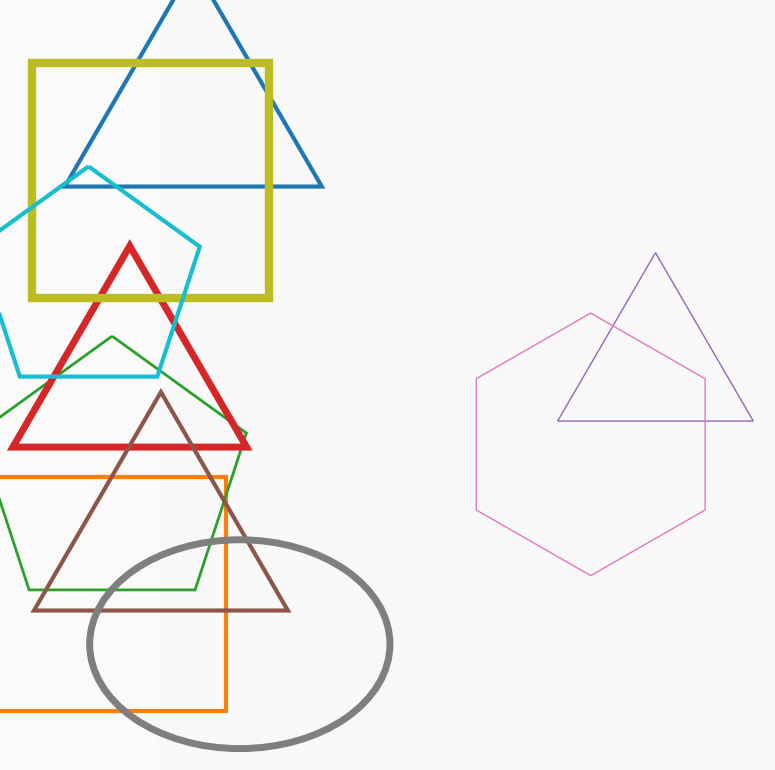[{"shape": "triangle", "thickness": 1.5, "radius": 0.96, "center": [0.249, 0.853]}, {"shape": "square", "thickness": 1.5, "radius": 0.76, "center": [0.14, 0.228]}, {"shape": "pentagon", "thickness": 1, "radius": 0.91, "center": [0.145, 0.381]}, {"shape": "triangle", "thickness": 2.5, "radius": 0.87, "center": [0.167, 0.506]}, {"shape": "triangle", "thickness": 0.5, "radius": 0.73, "center": [0.846, 0.526]}, {"shape": "triangle", "thickness": 1.5, "radius": 0.95, "center": [0.208, 0.302]}, {"shape": "hexagon", "thickness": 0.5, "radius": 0.85, "center": [0.762, 0.423]}, {"shape": "oval", "thickness": 2.5, "radius": 0.97, "center": [0.309, 0.163]}, {"shape": "square", "thickness": 3, "radius": 0.76, "center": [0.194, 0.766]}, {"shape": "pentagon", "thickness": 1.5, "radius": 0.75, "center": [0.114, 0.633]}]